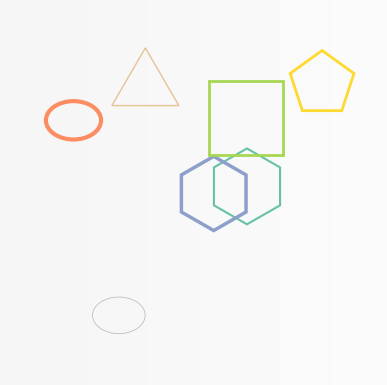[{"shape": "hexagon", "thickness": 1.5, "radius": 0.49, "center": [0.637, 0.516]}, {"shape": "oval", "thickness": 3, "radius": 0.36, "center": [0.19, 0.688]}, {"shape": "hexagon", "thickness": 2.5, "radius": 0.48, "center": [0.552, 0.498]}, {"shape": "square", "thickness": 2, "radius": 0.48, "center": [0.635, 0.694]}, {"shape": "pentagon", "thickness": 2, "radius": 0.43, "center": [0.831, 0.782]}, {"shape": "triangle", "thickness": 1, "radius": 0.5, "center": [0.375, 0.776]}, {"shape": "oval", "thickness": 0.5, "radius": 0.34, "center": [0.307, 0.181]}]